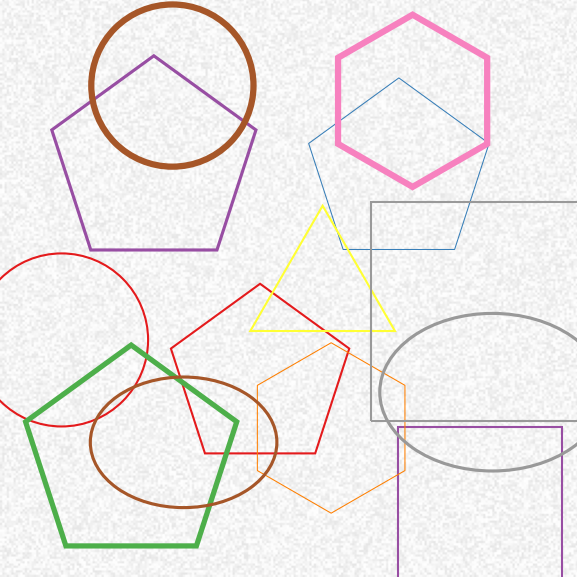[{"shape": "pentagon", "thickness": 1, "radius": 0.81, "center": [0.45, 0.345]}, {"shape": "circle", "thickness": 1, "radius": 0.75, "center": [0.107, 0.41]}, {"shape": "pentagon", "thickness": 0.5, "radius": 0.82, "center": [0.691, 0.7]}, {"shape": "pentagon", "thickness": 2.5, "radius": 0.96, "center": [0.227, 0.209]}, {"shape": "square", "thickness": 1, "radius": 0.71, "center": [0.831, 0.118]}, {"shape": "pentagon", "thickness": 1.5, "radius": 0.93, "center": [0.266, 0.717]}, {"shape": "hexagon", "thickness": 0.5, "radius": 0.74, "center": [0.573, 0.258]}, {"shape": "triangle", "thickness": 1, "radius": 0.72, "center": [0.559, 0.498]}, {"shape": "oval", "thickness": 1.5, "radius": 0.81, "center": [0.318, 0.233]}, {"shape": "circle", "thickness": 3, "radius": 0.7, "center": [0.299, 0.851]}, {"shape": "hexagon", "thickness": 3, "radius": 0.75, "center": [0.714, 0.825]}, {"shape": "square", "thickness": 1, "radius": 0.94, "center": [0.832, 0.46]}, {"shape": "oval", "thickness": 1.5, "radius": 0.97, "center": [0.853, 0.32]}]